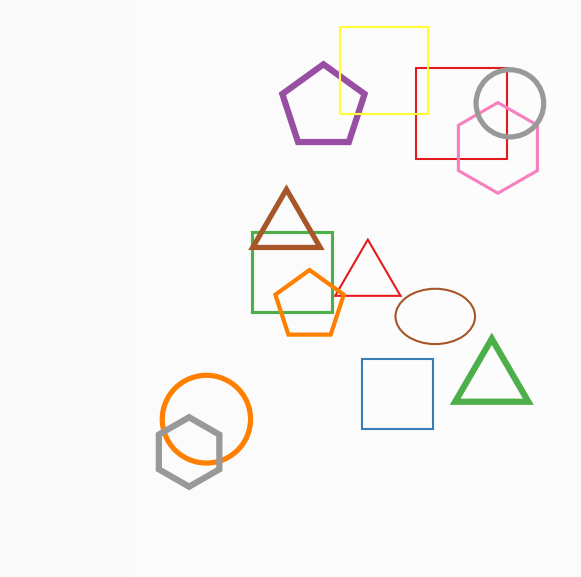[{"shape": "triangle", "thickness": 1, "radius": 0.32, "center": [0.633, 0.519]}, {"shape": "square", "thickness": 1, "radius": 0.39, "center": [0.794, 0.803]}, {"shape": "square", "thickness": 1, "radius": 0.3, "center": [0.684, 0.317]}, {"shape": "triangle", "thickness": 3, "radius": 0.36, "center": [0.846, 0.34]}, {"shape": "square", "thickness": 1.5, "radius": 0.35, "center": [0.502, 0.529]}, {"shape": "pentagon", "thickness": 3, "radius": 0.37, "center": [0.556, 0.813]}, {"shape": "pentagon", "thickness": 2, "radius": 0.31, "center": [0.533, 0.47]}, {"shape": "circle", "thickness": 2.5, "radius": 0.38, "center": [0.355, 0.273]}, {"shape": "square", "thickness": 1, "radius": 0.38, "center": [0.661, 0.876]}, {"shape": "oval", "thickness": 1, "radius": 0.34, "center": [0.749, 0.451]}, {"shape": "triangle", "thickness": 2.5, "radius": 0.34, "center": [0.493, 0.604]}, {"shape": "hexagon", "thickness": 1.5, "radius": 0.39, "center": [0.857, 0.743]}, {"shape": "hexagon", "thickness": 3, "radius": 0.3, "center": [0.325, 0.217]}, {"shape": "circle", "thickness": 2.5, "radius": 0.29, "center": [0.877, 0.82]}]